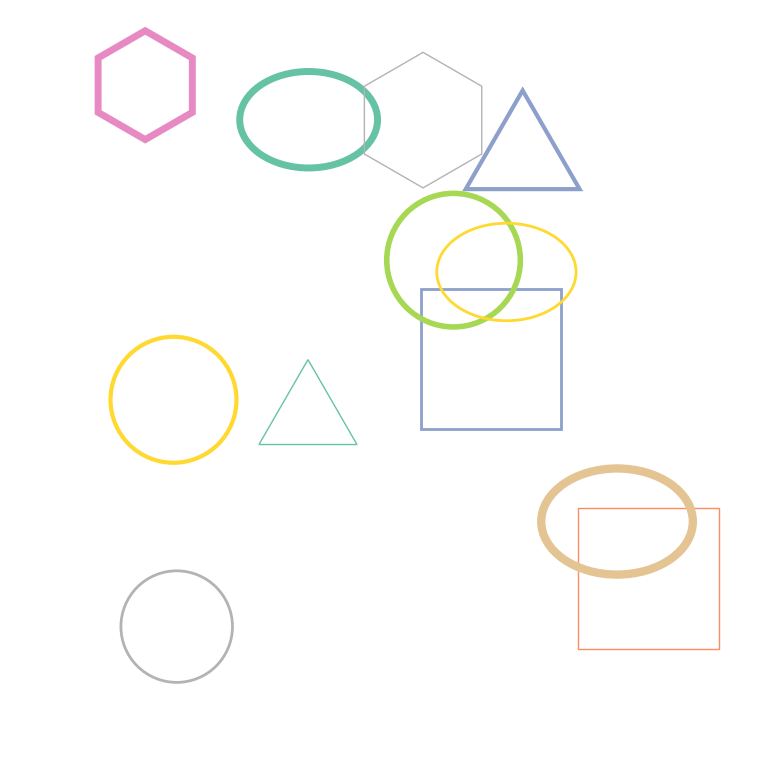[{"shape": "oval", "thickness": 2.5, "radius": 0.45, "center": [0.401, 0.844]}, {"shape": "triangle", "thickness": 0.5, "radius": 0.37, "center": [0.4, 0.459]}, {"shape": "square", "thickness": 0.5, "radius": 0.46, "center": [0.842, 0.249]}, {"shape": "triangle", "thickness": 1.5, "radius": 0.43, "center": [0.679, 0.797]}, {"shape": "square", "thickness": 1, "radius": 0.46, "center": [0.637, 0.534]}, {"shape": "hexagon", "thickness": 2.5, "radius": 0.35, "center": [0.189, 0.889]}, {"shape": "circle", "thickness": 2, "radius": 0.43, "center": [0.589, 0.662]}, {"shape": "circle", "thickness": 1.5, "radius": 0.41, "center": [0.225, 0.481]}, {"shape": "oval", "thickness": 1, "radius": 0.45, "center": [0.658, 0.647]}, {"shape": "oval", "thickness": 3, "radius": 0.49, "center": [0.801, 0.323]}, {"shape": "hexagon", "thickness": 0.5, "radius": 0.44, "center": [0.549, 0.844]}, {"shape": "circle", "thickness": 1, "radius": 0.36, "center": [0.229, 0.186]}]